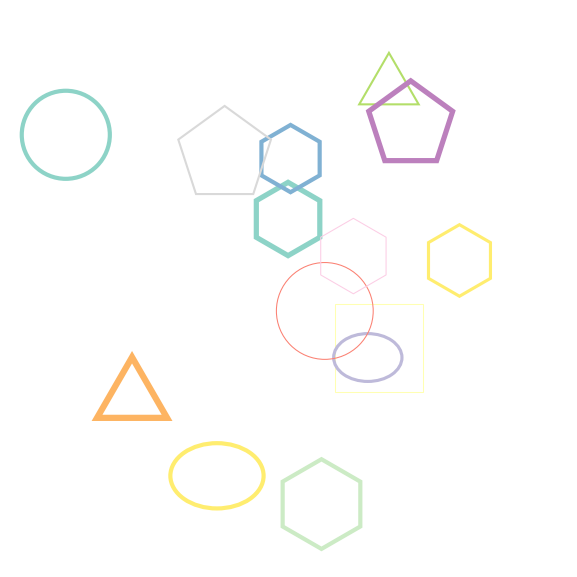[{"shape": "hexagon", "thickness": 2.5, "radius": 0.32, "center": [0.499, 0.62]}, {"shape": "circle", "thickness": 2, "radius": 0.38, "center": [0.114, 0.766]}, {"shape": "square", "thickness": 0.5, "radius": 0.38, "center": [0.657, 0.396]}, {"shape": "oval", "thickness": 1.5, "radius": 0.3, "center": [0.637, 0.38]}, {"shape": "circle", "thickness": 0.5, "radius": 0.42, "center": [0.562, 0.461]}, {"shape": "hexagon", "thickness": 2, "radius": 0.29, "center": [0.503, 0.725]}, {"shape": "triangle", "thickness": 3, "radius": 0.35, "center": [0.229, 0.311]}, {"shape": "triangle", "thickness": 1, "radius": 0.3, "center": [0.674, 0.848]}, {"shape": "hexagon", "thickness": 0.5, "radius": 0.33, "center": [0.612, 0.556]}, {"shape": "pentagon", "thickness": 1, "radius": 0.42, "center": [0.389, 0.731]}, {"shape": "pentagon", "thickness": 2.5, "radius": 0.38, "center": [0.711, 0.783]}, {"shape": "hexagon", "thickness": 2, "radius": 0.39, "center": [0.557, 0.126]}, {"shape": "oval", "thickness": 2, "radius": 0.4, "center": [0.376, 0.175]}, {"shape": "hexagon", "thickness": 1.5, "radius": 0.31, "center": [0.796, 0.548]}]